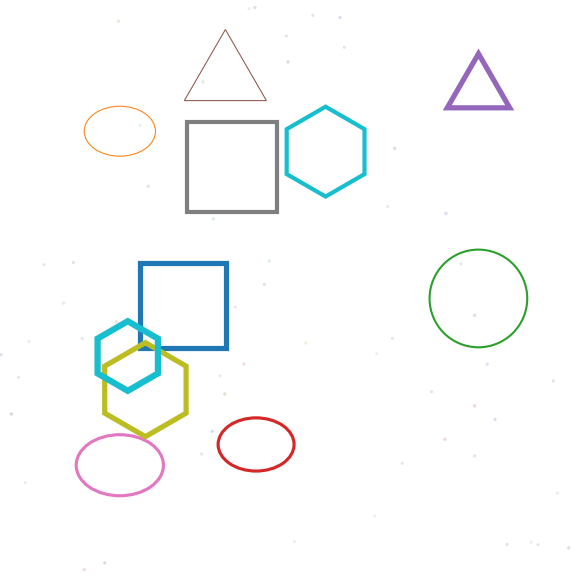[{"shape": "square", "thickness": 2.5, "radius": 0.37, "center": [0.317, 0.47]}, {"shape": "oval", "thickness": 0.5, "radius": 0.31, "center": [0.208, 0.772]}, {"shape": "circle", "thickness": 1, "radius": 0.42, "center": [0.828, 0.482]}, {"shape": "oval", "thickness": 1.5, "radius": 0.33, "center": [0.443, 0.23]}, {"shape": "triangle", "thickness": 2.5, "radius": 0.31, "center": [0.829, 0.844]}, {"shape": "triangle", "thickness": 0.5, "radius": 0.41, "center": [0.39, 0.866]}, {"shape": "oval", "thickness": 1.5, "radius": 0.38, "center": [0.207, 0.194]}, {"shape": "square", "thickness": 2, "radius": 0.39, "center": [0.402, 0.71]}, {"shape": "hexagon", "thickness": 2.5, "radius": 0.41, "center": [0.252, 0.324]}, {"shape": "hexagon", "thickness": 3, "radius": 0.3, "center": [0.221, 0.383]}, {"shape": "hexagon", "thickness": 2, "radius": 0.39, "center": [0.564, 0.737]}]